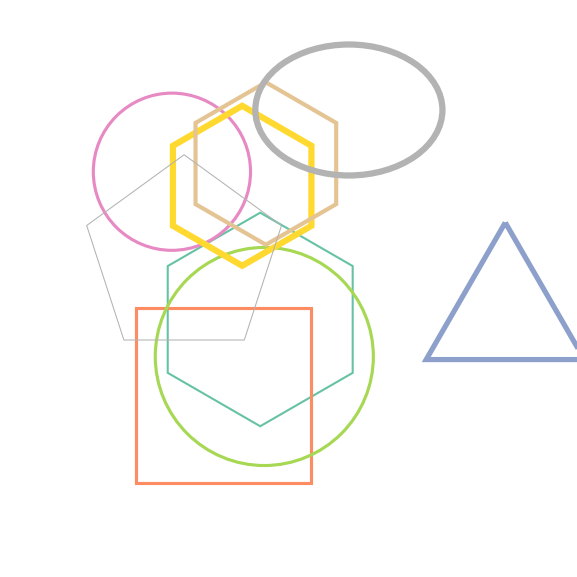[{"shape": "hexagon", "thickness": 1, "radius": 0.92, "center": [0.451, 0.446]}, {"shape": "square", "thickness": 1.5, "radius": 0.76, "center": [0.387, 0.314]}, {"shape": "triangle", "thickness": 2.5, "radius": 0.79, "center": [0.875, 0.456]}, {"shape": "circle", "thickness": 1.5, "radius": 0.68, "center": [0.298, 0.702]}, {"shape": "circle", "thickness": 1.5, "radius": 0.94, "center": [0.458, 0.382]}, {"shape": "hexagon", "thickness": 3, "radius": 0.69, "center": [0.419, 0.677]}, {"shape": "hexagon", "thickness": 2, "radius": 0.7, "center": [0.46, 0.716]}, {"shape": "oval", "thickness": 3, "radius": 0.81, "center": [0.604, 0.809]}, {"shape": "pentagon", "thickness": 0.5, "radius": 0.89, "center": [0.319, 0.554]}]